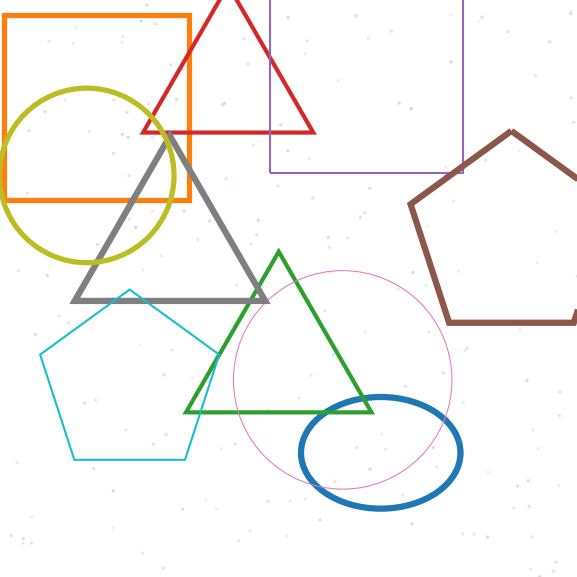[{"shape": "oval", "thickness": 3, "radius": 0.69, "center": [0.659, 0.215]}, {"shape": "square", "thickness": 2.5, "radius": 0.8, "center": [0.167, 0.813]}, {"shape": "triangle", "thickness": 2, "radius": 0.93, "center": [0.483, 0.378]}, {"shape": "triangle", "thickness": 2, "radius": 0.85, "center": [0.395, 0.855]}, {"shape": "square", "thickness": 1, "radius": 0.84, "center": [0.635, 0.867]}, {"shape": "pentagon", "thickness": 3, "radius": 0.92, "center": [0.886, 0.589]}, {"shape": "circle", "thickness": 0.5, "radius": 0.95, "center": [0.593, 0.341]}, {"shape": "triangle", "thickness": 3, "radius": 0.95, "center": [0.294, 0.573]}, {"shape": "circle", "thickness": 2.5, "radius": 0.76, "center": [0.15, 0.695]}, {"shape": "pentagon", "thickness": 1, "radius": 0.81, "center": [0.225, 0.335]}]